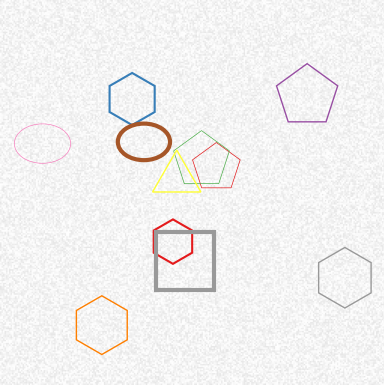[{"shape": "pentagon", "thickness": 0.5, "radius": 0.33, "center": [0.562, 0.565]}, {"shape": "hexagon", "thickness": 1.5, "radius": 0.29, "center": [0.449, 0.372]}, {"shape": "hexagon", "thickness": 1.5, "radius": 0.34, "center": [0.343, 0.743]}, {"shape": "pentagon", "thickness": 0.5, "radius": 0.38, "center": [0.523, 0.585]}, {"shape": "pentagon", "thickness": 1, "radius": 0.42, "center": [0.798, 0.751]}, {"shape": "hexagon", "thickness": 1, "radius": 0.38, "center": [0.264, 0.155]}, {"shape": "triangle", "thickness": 1, "radius": 0.36, "center": [0.459, 0.538]}, {"shape": "oval", "thickness": 3, "radius": 0.34, "center": [0.374, 0.631]}, {"shape": "oval", "thickness": 0.5, "radius": 0.37, "center": [0.11, 0.627]}, {"shape": "square", "thickness": 3, "radius": 0.38, "center": [0.48, 0.322]}, {"shape": "hexagon", "thickness": 1, "radius": 0.39, "center": [0.896, 0.279]}]